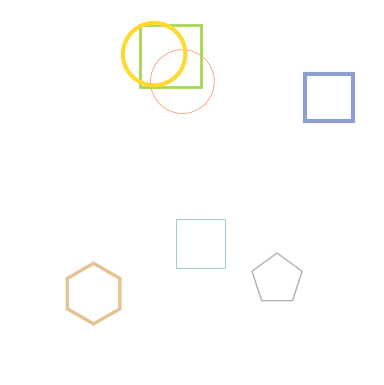[{"shape": "square", "thickness": 0.5, "radius": 0.32, "center": [0.521, 0.366]}, {"shape": "circle", "thickness": 0.5, "radius": 0.41, "center": [0.474, 0.788]}, {"shape": "square", "thickness": 3, "radius": 0.31, "center": [0.854, 0.747]}, {"shape": "square", "thickness": 2, "radius": 0.4, "center": [0.443, 0.855]}, {"shape": "circle", "thickness": 3, "radius": 0.41, "center": [0.4, 0.859]}, {"shape": "hexagon", "thickness": 2.5, "radius": 0.39, "center": [0.243, 0.237]}, {"shape": "pentagon", "thickness": 1, "radius": 0.34, "center": [0.72, 0.274]}]